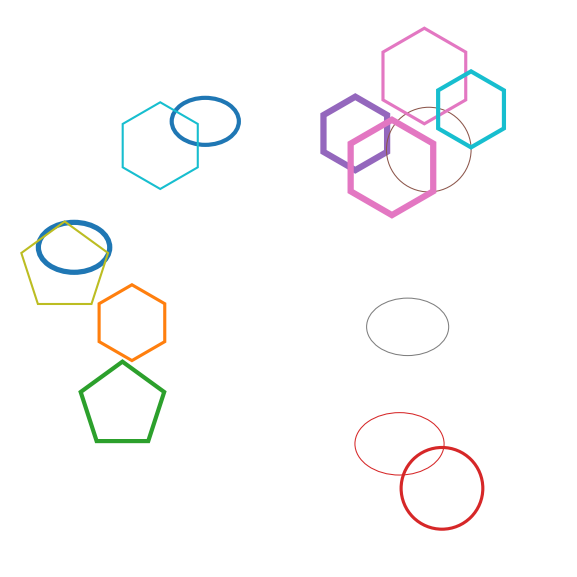[{"shape": "oval", "thickness": 2.5, "radius": 0.31, "center": [0.128, 0.571]}, {"shape": "oval", "thickness": 2, "radius": 0.29, "center": [0.355, 0.789]}, {"shape": "hexagon", "thickness": 1.5, "radius": 0.33, "center": [0.228, 0.44]}, {"shape": "pentagon", "thickness": 2, "radius": 0.38, "center": [0.212, 0.297]}, {"shape": "oval", "thickness": 0.5, "radius": 0.39, "center": [0.692, 0.231]}, {"shape": "circle", "thickness": 1.5, "radius": 0.35, "center": [0.765, 0.154]}, {"shape": "hexagon", "thickness": 3, "radius": 0.32, "center": [0.615, 0.768]}, {"shape": "circle", "thickness": 0.5, "radius": 0.37, "center": [0.742, 0.74]}, {"shape": "hexagon", "thickness": 1.5, "radius": 0.41, "center": [0.735, 0.868]}, {"shape": "hexagon", "thickness": 3, "radius": 0.41, "center": [0.679, 0.709]}, {"shape": "oval", "thickness": 0.5, "radius": 0.36, "center": [0.706, 0.433]}, {"shape": "pentagon", "thickness": 1, "radius": 0.39, "center": [0.112, 0.537]}, {"shape": "hexagon", "thickness": 2, "radius": 0.33, "center": [0.816, 0.81]}, {"shape": "hexagon", "thickness": 1, "radius": 0.38, "center": [0.277, 0.747]}]